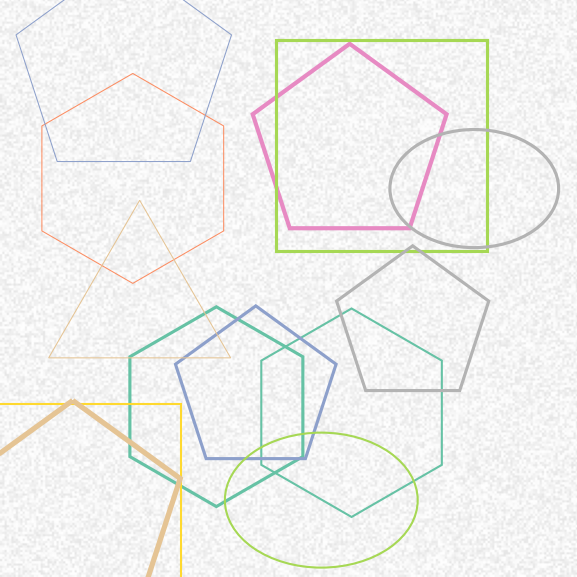[{"shape": "hexagon", "thickness": 1, "radius": 0.9, "center": [0.609, 0.284]}, {"shape": "hexagon", "thickness": 1.5, "radius": 0.86, "center": [0.375, 0.295]}, {"shape": "hexagon", "thickness": 0.5, "radius": 0.91, "center": [0.23, 0.69]}, {"shape": "pentagon", "thickness": 0.5, "radius": 0.98, "center": [0.214, 0.878]}, {"shape": "pentagon", "thickness": 1.5, "radius": 0.73, "center": [0.443, 0.323]}, {"shape": "pentagon", "thickness": 2, "radius": 0.88, "center": [0.605, 0.747]}, {"shape": "square", "thickness": 1.5, "radius": 0.91, "center": [0.661, 0.748]}, {"shape": "oval", "thickness": 1, "radius": 0.83, "center": [0.556, 0.133]}, {"shape": "square", "thickness": 1, "radius": 0.85, "center": [0.145, 0.13]}, {"shape": "pentagon", "thickness": 2.5, "radius": 0.98, "center": [0.126, 0.11]}, {"shape": "triangle", "thickness": 0.5, "radius": 0.91, "center": [0.242, 0.47]}, {"shape": "pentagon", "thickness": 1.5, "radius": 0.69, "center": [0.715, 0.435]}, {"shape": "oval", "thickness": 1.5, "radius": 0.73, "center": [0.821, 0.673]}]